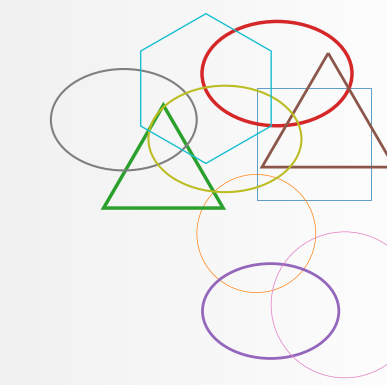[{"shape": "square", "thickness": 0.5, "radius": 0.73, "center": [0.81, 0.626]}, {"shape": "circle", "thickness": 0.5, "radius": 0.77, "center": [0.661, 0.393]}, {"shape": "triangle", "thickness": 2.5, "radius": 0.89, "center": [0.422, 0.549]}, {"shape": "oval", "thickness": 2.5, "radius": 0.97, "center": [0.715, 0.809]}, {"shape": "oval", "thickness": 2, "radius": 0.88, "center": [0.699, 0.192]}, {"shape": "triangle", "thickness": 2, "radius": 0.99, "center": [0.847, 0.665]}, {"shape": "circle", "thickness": 0.5, "radius": 0.95, "center": [0.889, 0.208]}, {"shape": "oval", "thickness": 1.5, "radius": 0.94, "center": [0.319, 0.689]}, {"shape": "oval", "thickness": 1.5, "radius": 0.99, "center": [0.581, 0.639]}, {"shape": "hexagon", "thickness": 1, "radius": 0.97, "center": [0.531, 0.77]}]